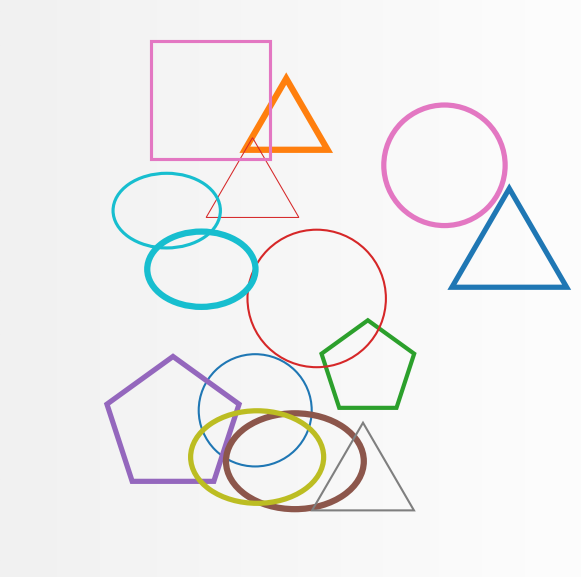[{"shape": "circle", "thickness": 1, "radius": 0.49, "center": [0.439, 0.289]}, {"shape": "triangle", "thickness": 2.5, "radius": 0.57, "center": [0.876, 0.559]}, {"shape": "triangle", "thickness": 3, "radius": 0.41, "center": [0.492, 0.781]}, {"shape": "pentagon", "thickness": 2, "radius": 0.42, "center": [0.633, 0.361]}, {"shape": "circle", "thickness": 1, "radius": 0.6, "center": [0.545, 0.482]}, {"shape": "triangle", "thickness": 0.5, "radius": 0.46, "center": [0.434, 0.669]}, {"shape": "pentagon", "thickness": 2.5, "radius": 0.6, "center": [0.298, 0.262]}, {"shape": "oval", "thickness": 3, "radius": 0.59, "center": [0.507, 0.2]}, {"shape": "square", "thickness": 1.5, "radius": 0.51, "center": [0.363, 0.826]}, {"shape": "circle", "thickness": 2.5, "radius": 0.52, "center": [0.765, 0.713]}, {"shape": "triangle", "thickness": 1, "radius": 0.51, "center": [0.625, 0.166]}, {"shape": "oval", "thickness": 2.5, "radius": 0.57, "center": [0.442, 0.208]}, {"shape": "oval", "thickness": 1.5, "radius": 0.46, "center": [0.287, 0.634]}, {"shape": "oval", "thickness": 3, "radius": 0.47, "center": [0.346, 0.533]}]